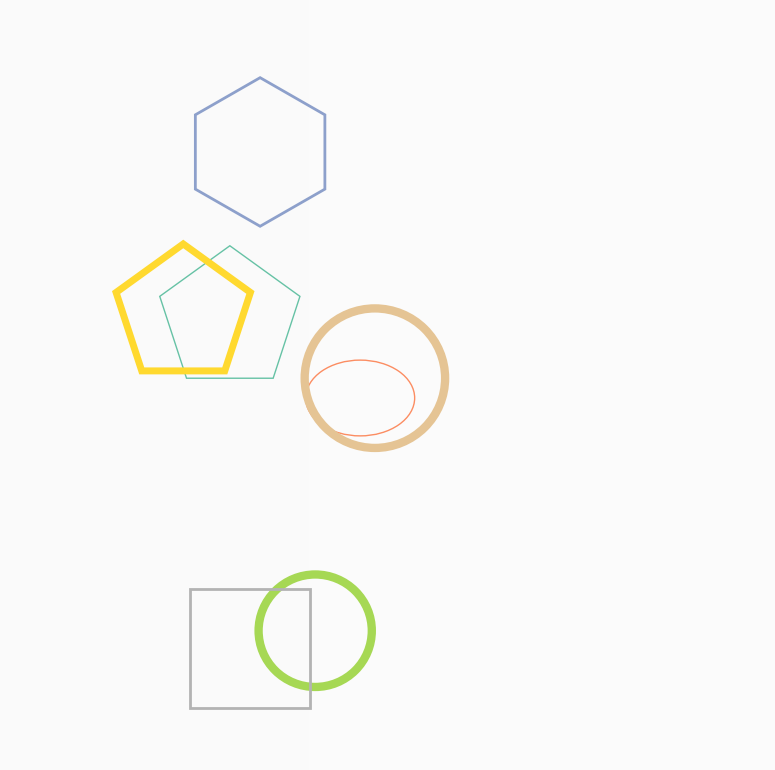[{"shape": "pentagon", "thickness": 0.5, "radius": 0.48, "center": [0.297, 0.586]}, {"shape": "oval", "thickness": 0.5, "radius": 0.35, "center": [0.465, 0.483]}, {"shape": "hexagon", "thickness": 1, "radius": 0.48, "center": [0.336, 0.803]}, {"shape": "circle", "thickness": 3, "radius": 0.37, "center": [0.407, 0.181]}, {"shape": "pentagon", "thickness": 2.5, "radius": 0.46, "center": [0.236, 0.592]}, {"shape": "circle", "thickness": 3, "radius": 0.45, "center": [0.484, 0.509]}, {"shape": "square", "thickness": 1, "radius": 0.39, "center": [0.323, 0.158]}]